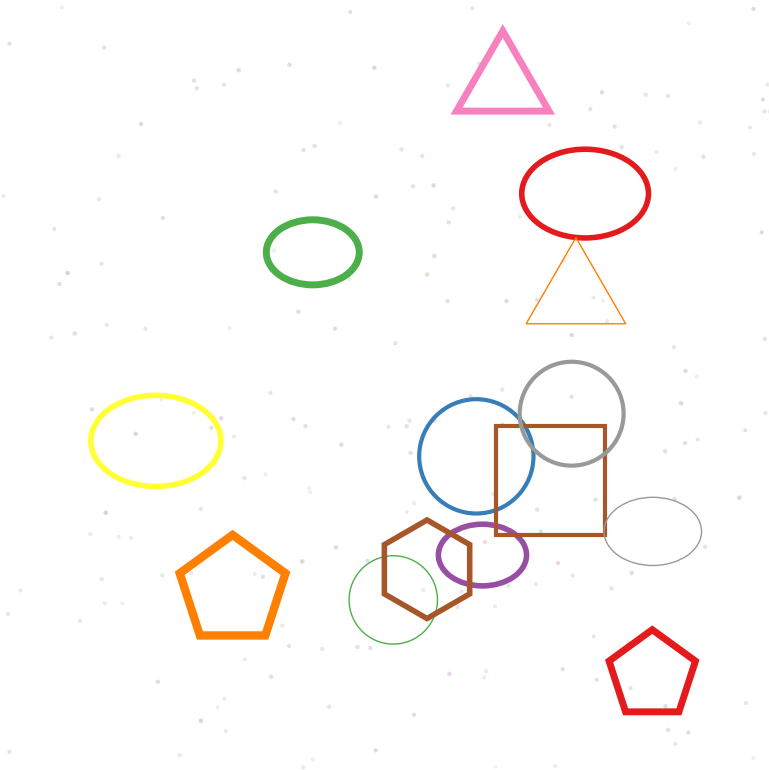[{"shape": "pentagon", "thickness": 2.5, "radius": 0.29, "center": [0.847, 0.123]}, {"shape": "oval", "thickness": 2, "radius": 0.41, "center": [0.76, 0.749]}, {"shape": "circle", "thickness": 1.5, "radius": 0.37, "center": [0.619, 0.407]}, {"shape": "oval", "thickness": 2.5, "radius": 0.3, "center": [0.406, 0.672]}, {"shape": "circle", "thickness": 0.5, "radius": 0.29, "center": [0.511, 0.221]}, {"shape": "oval", "thickness": 2, "radius": 0.29, "center": [0.627, 0.279]}, {"shape": "triangle", "thickness": 0.5, "radius": 0.37, "center": [0.748, 0.617]}, {"shape": "pentagon", "thickness": 3, "radius": 0.36, "center": [0.302, 0.233]}, {"shape": "oval", "thickness": 2, "radius": 0.42, "center": [0.202, 0.427]}, {"shape": "square", "thickness": 1.5, "radius": 0.35, "center": [0.715, 0.376]}, {"shape": "hexagon", "thickness": 2, "radius": 0.32, "center": [0.555, 0.261]}, {"shape": "triangle", "thickness": 2.5, "radius": 0.35, "center": [0.653, 0.89]}, {"shape": "circle", "thickness": 1.5, "radius": 0.34, "center": [0.742, 0.463]}, {"shape": "oval", "thickness": 0.5, "radius": 0.32, "center": [0.848, 0.31]}]